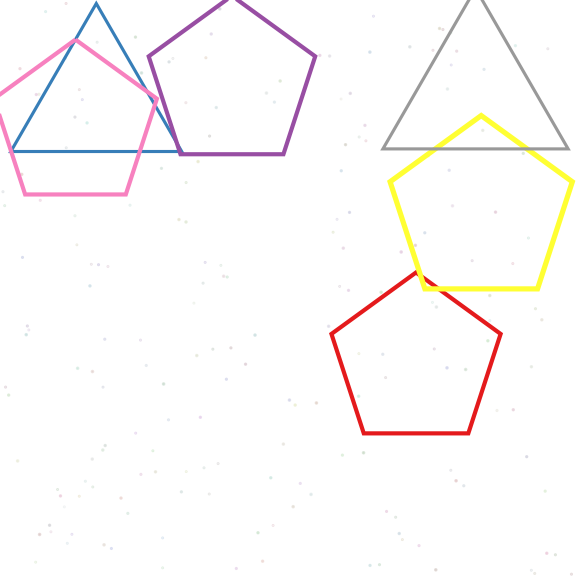[{"shape": "pentagon", "thickness": 2, "radius": 0.77, "center": [0.72, 0.373]}, {"shape": "triangle", "thickness": 1.5, "radius": 0.85, "center": [0.167, 0.822]}, {"shape": "pentagon", "thickness": 2, "radius": 0.76, "center": [0.402, 0.855]}, {"shape": "pentagon", "thickness": 2.5, "radius": 0.83, "center": [0.833, 0.633]}, {"shape": "pentagon", "thickness": 2, "radius": 0.74, "center": [0.131, 0.782]}, {"shape": "triangle", "thickness": 1.5, "radius": 0.93, "center": [0.823, 0.834]}]